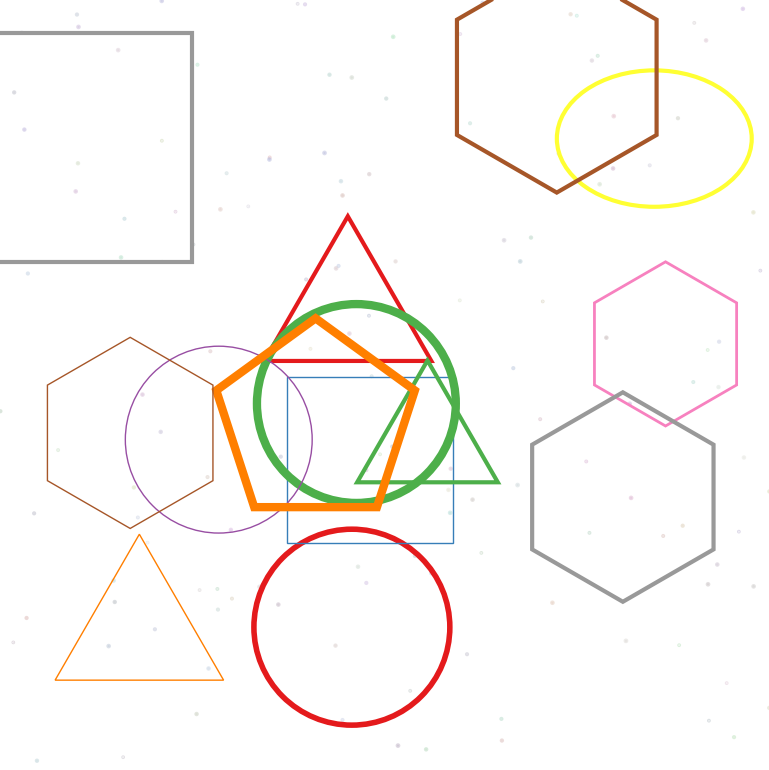[{"shape": "triangle", "thickness": 1.5, "radius": 0.63, "center": [0.452, 0.594]}, {"shape": "circle", "thickness": 2, "radius": 0.64, "center": [0.457, 0.185]}, {"shape": "square", "thickness": 0.5, "radius": 0.54, "center": [0.481, 0.402]}, {"shape": "circle", "thickness": 3, "radius": 0.65, "center": [0.463, 0.476]}, {"shape": "triangle", "thickness": 1.5, "radius": 0.53, "center": [0.555, 0.426]}, {"shape": "circle", "thickness": 0.5, "radius": 0.61, "center": [0.284, 0.429]}, {"shape": "triangle", "thickness": 0.5, "radius": 0.63, "center": [0.181, 0.18]}, {"shape": "pentagon", "thickness": 3, "radius": 0.68, "center": [0.41, 0.451]}, {"shape": "oval", "thickness": 1.5, "radius": 0.63, "center": [0.85, 0.82]}, {"shape": "hexagon", "thickness": 0.5, "radius": 0.62, "center": [0.169, 0.438]}, {"shape": "hexagon", "thickness": 1.5, "radius": 0.75, "center": [0.723, 0.9]}, {"shape": "hexagon", "thickness": 1, "radius": 0.53, "center": [0.864, 0.553]}, {"shape": "hexagon", "thickness": 1.5, "radius": 0.68, "center": [0.809, 0.354]}, {"shape": "square", "thickness": 1.5, "radius": 0.74, "center": [0.101, 0.808]}]